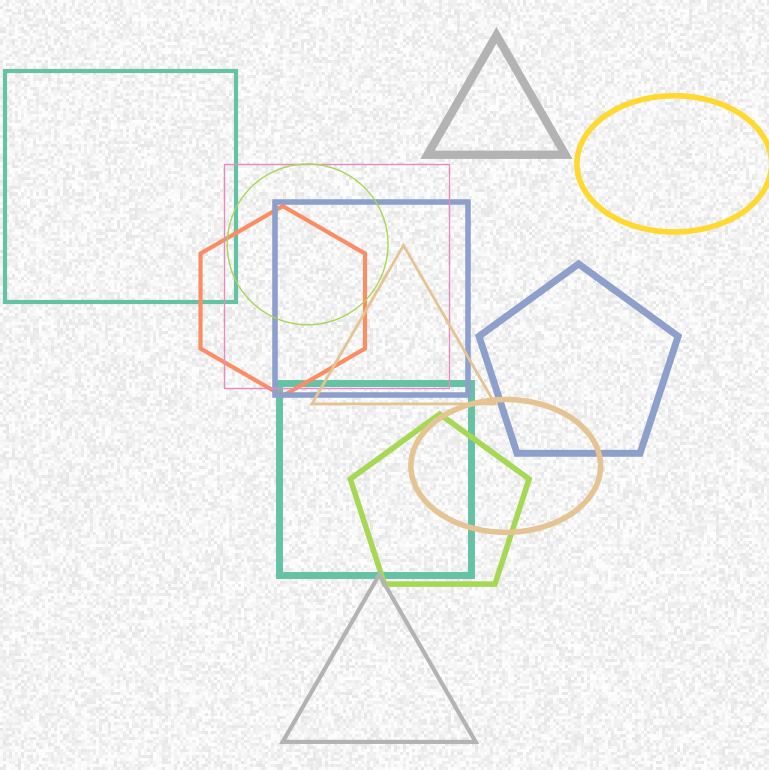[{"shape": "square", "thickness": 1.5, "radius": 0.75, "center": [0.156, 0.758]}, {"shape": "square", "thickness": 2.5, "radius": 0.62, "center": [0.487, 0.378]}, {"shape": "hexagon", "thickness": 1.5, "radius": 0.62, "center": [0.367, 0.609]}, {"shape": "square", "thickness": 2, "radius": 0.63, "center": [0.483, 0.613]}, {"shape": "pentagon", "thickness": 2.5, "radius": 0.68, "center": [0.751, 0.521]}, {"shape": "square", "thickness": 0.5, "radius": 0.73, "center": [0.437, 0.641]}, {"shape": "circle", "thickness": 0.5, "radius": 0.52, "center": [0.4, 0.683]}, {"shape": "pentagon", "thickness": 2, "radius": 0.61, "center": [0.571, 0.34]}, {"shape": "oval", "thickness": 2, "radius": 0.63, "center": [0.876, 0.787]}, {"shape": "triangle", "thickness": 1, "radius": 0.69, "center": [0.524, 0.544]}, {"shape": "oval", "thickness": 2, "radius": 0.62, "center": [0.657, 0.395]}, {"shape": "triangle", "thickness": 1.5, "radius": 0.72, "center": [0.492, 0.109]}, {"shape": "triangle", "thickness": 3, "radius": 0.52, "center": [0.645, 0.851]}]